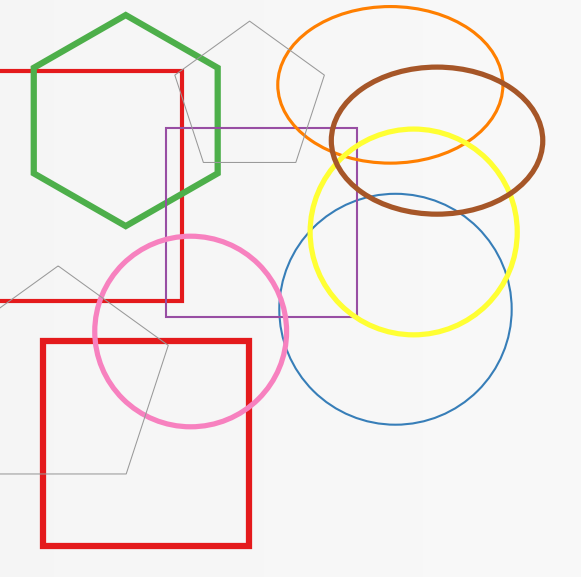[{"shape": "square", "thickness": 2, "radius": 1.0, "center": [0.114, 0.677]}, {"shape": "square", "thickness": 3, "radius": 0.89, "center": [0.251, 0.231]}, {"shape": "circle", "thickness": 1, "radius": 1.0, "center": [0.68, 0.464]}, {"shape": "hexagon", "thickness": 3, "radius": 0.91, "center": [0.216, 0.79]}, {"shape": "square", "thickness": 1, "radius": 0.82, "center": [0.45, 0.614]}, {"shape": "oval", "thickness": 1.5, "radius": 0.97, "center": [0.672, 0.852]}, {"shape": "circle", "thickness": 2.5, "radius": 0.89, "center": [0.712, 0.597]}, {"shape": "oval", "thickness": 2.5, "radius": 0.91, "center": [0.752, 0.756]}, {"shape": "circle", "thickness": 2.5, "radius": 0.83, "center": [0.328, 0.425]}, {"shape": "pentagon", "thickness": 0.5, "radius": 0.68, "center": [0.429, 0.827]}, {"shape": "pentagon", "thickness": 0.5, "radius": 1.0, "center": [0.1, 0.34]}]